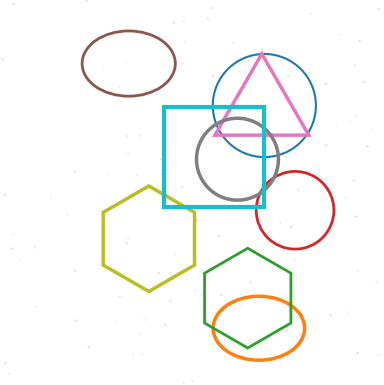[{"shape": "circle", "thickness": 1.5, "radius": 0.67, "center": [0.687, 0.726]}, {"shape": "oval", "thickness": 2.5, "radius": 0.59, "center": [0.672, 0.148]}, {"shape": "hexagon", "thickness": 2, "radius": 0.65, "center": [0.643, 0.226]}, {"shape": "circle", "thickness": 2, "radius": 0.5, "center": [0.766, 0.454]}, {"shape": "oval", "thickness": 2, "radius": 0.61, "center": [0.334, 0.835]}, {"shape": "triangle", "thickness": 2.5, "radius": 0.7, "center": [0.68, 0.719]}, {"shape": "circle", "thickness": 2.5, "radius": 0.53, "center": [0.617, 0.586]}, {"shape": "hexagon", "thickness": 2.5, "radius": 0.68, "center": [0.387, 0.38]}, {"shape": "square", "thickness": 3, "radius": 0.65, "center": [0.555, 0.591]}]